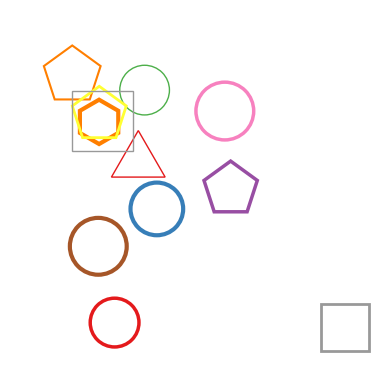[{"shape": "circle", "thickness": 2.5, "radius": 0.32, "center": [0.298, 0.162]}, {"shape": "triangle", "thickness": 1, "radius": 0.4, "center": [0.359, 0.58]}, {"shape": "circle", "thickness": 3, "radius": 0.34, "center": [0.407, 0.457]}, {"shape": "circle", "thickness": 1, "radius": 0.32, "center": [0.376, 0.766]}, {"shape": "pentagon", "thickness": 2.5, "radius": 0.36, "center": [0.599, 0.509]}, {"shape": "pentagon", "thickness": 1.5, "radius": 0.39, "center": [0.188, 0.804]}, {"shape": "hexagon", "thickness": 3, "radius": 0.29, "center": [0.257, 0.683]}, {"shape": "pentagon", "thickness": 2, "radius": 0.37, "center": [0.258, 0.702]}, {"shape": "circle", "thickness": 3, "radius": 0.37, "center": [0.255, 0.36]}, {"shape": "circle", "thickness": 2.5, "radius": 0.38, "center": [0.584, 0.712]}, {"shape": "square", "thickness": 2, "radius": 0.31, "center": [0.896, 0.149]}, {"shape": "square", "thickness": 1, "radius": 0.39, "center": [0.266, 0.686]}]